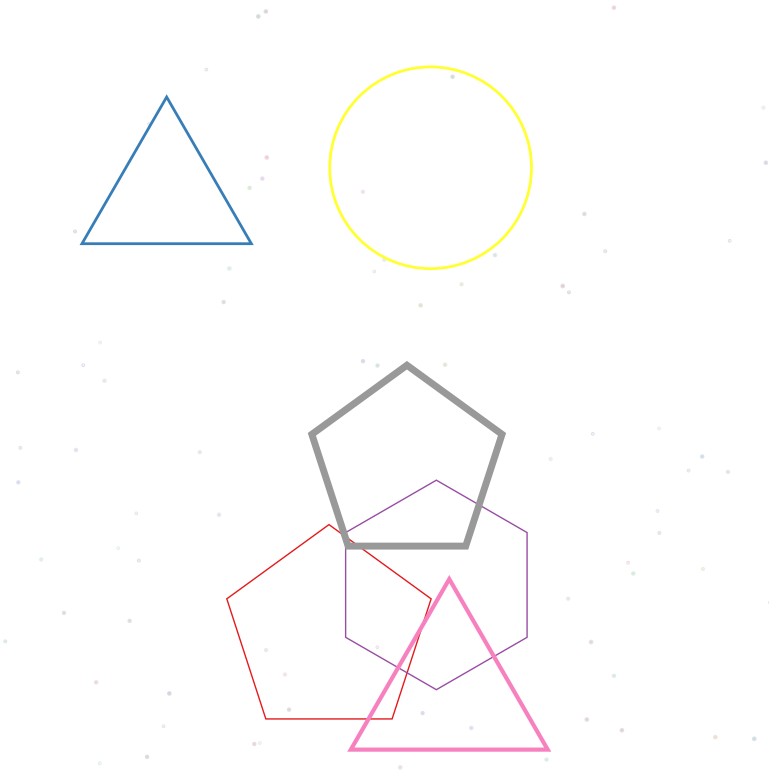[{"shape": "pentagon", "thickness": 0.5, "radius": 0.7, "center": [0.427, 0.179]}, {"shape": "triangle", "thickness": 1, "radius": 0.64, "center": [0.216, 0.747]}, {"shape": "hexagon", "thickness": 0.5, "radius": 0.68, "center": [0.567, 0.24]}, {"shape": "circle", "thickness": 1, "radius": 0.66, "center": [0.559, 0.782]}, {"shape": "triangle", "thickness": 1.5, "radius": 0.74, "center": [0.583, 0.1]}, {"shape": "pentagon", "thickness": 2.5, "radius": 0.65, "center": [0.528, 0.396]}]